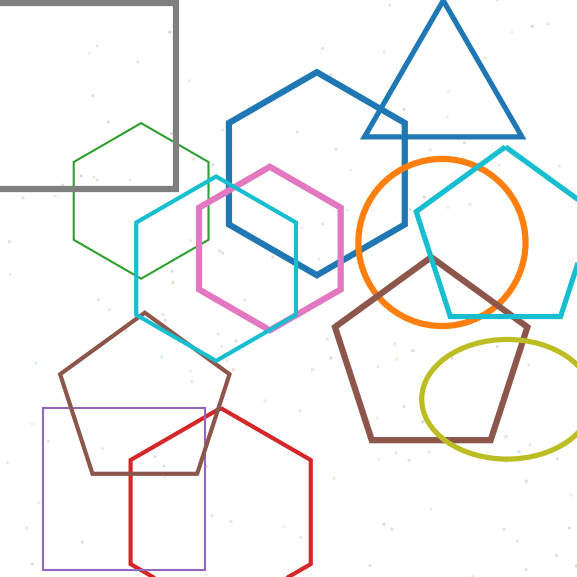[{"shape": "triangle", "thickness": 2.5, "radius": 0.79, "center": [0.768, 0.841]}, {"shape": "hexagon", "thickness": 3, "radius": 0.88, "center": [0.549, 0.698]}, {"shape": "circle", "thickness": 3, "radius": 0.72, "center": [0.765, 0.579]}, {"shape": "hexagon", "thickness": 1, "radius": 0.67, "center": [0.244, 0.651]}, {"shape": "hexagon", "thickness": 2, "radius": 0.9, "center": [0.382, 0.112]}, {"shape": "square", "thickness": 1, "radius": 0.7, "center": [0.215, 0.152]}, {"shape": "pentagon", "thickness": 3, "radius": 0.88, "center": [0.747, 0.379]}, {"shape": "pentagon", "thickness": 2, "radius": 0.77, "center": [0.251, 0.303]}, {"shape": "hexagon", "thickness": 3, "radius": 0.71, "center": [0.467, 0.569]}, {"shape": "square", "thickness": 3, "radius": 0.81, "center": [0.144, 0.832]}, {"shape": "oval", "thickness": 2.5, "radius": 0.74, "center": [0.878, 0.308]}, {"shape": "hexagon", "thickness": 2, "radius": 0.8, "center": [0.374, 0.534]}, {"shape": "pentagon", "thickness": 2.5, "radius": 0.81, "center": [0.875, 0.582]}]